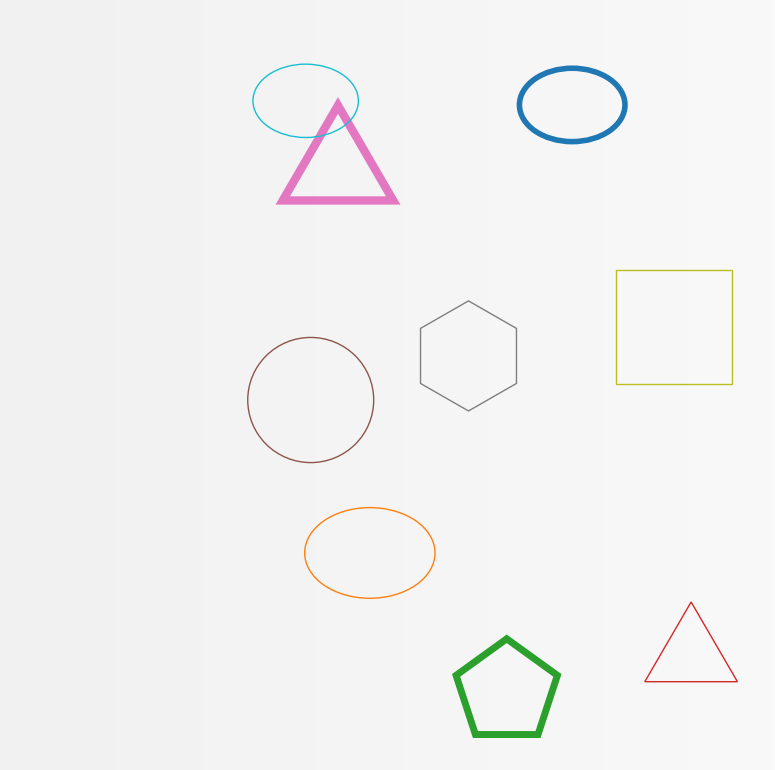[{"shape": "oval", "thickness": 2, "radius": 0.34, "center": [0.738, 0.864]}, {"shape": "oval", "thickness": 0.5, "radius": 0.42, "center": [0.477, 0.282]}, {"shape": "pentagon", "thickness": 2.5, "radius": 0.34, "center": [0.654, 0.102]}, {"shape": "triangle", "thickness": 0.5, "radius": 0.35, "center": [0.892, 0.149]}, {"shape": "circle", "thickness": 0.5, "radius": 0.41, "center": [0.401, 0.48]}, {"shape": "triangle", "thickness": 3, "radius": 0.41, "center": [0.436, 0.781]}, {"shape": "hexagon", "thickness": 0.5, "radius": 0.36, "center": [0.605, 0.538]}, {"shape": "square", "thickness": 0.5, "radius": 0.37, "center": [0.87, 0.575]}, {"shape": "oval", "thickness": 0.5, "radius": 0.34, "center": [0.394, 0.869]}]